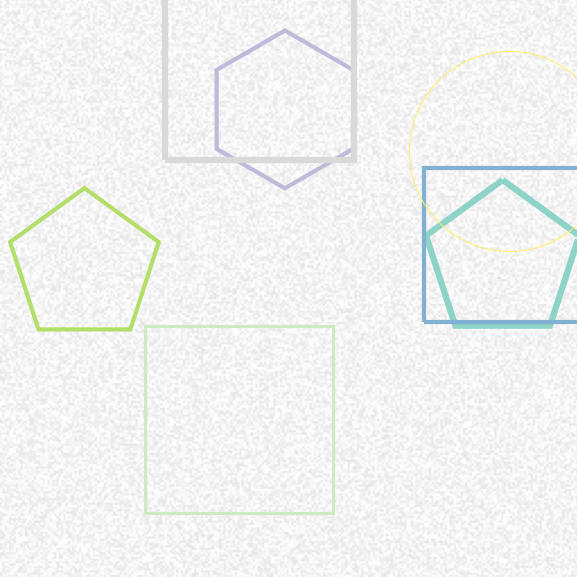[{"shape": "pentagon", "thickness": 3, "radius": 0.7, "center": [0.87, 0.548]}, {"shape": "hexagon", "thickness": 2, "radius": 0.68, "center": [0.493, 0.81]}, {"shape": "square", "thickness": 2, "radius": 0.67, "center": [0.867, 0.575]}, {"shape": "pentagon", "thickness": 2, "radius": 0.68, "center": [0.146, 0.538]}, {"shape": "square", "thickness": 3, "radius": 0.82, "center": [0.45, 0.885]}, {"shape": "square", "thickness": 1.5, "radius": 0.81, "center": [0.414, 0.273]}, {"shape": "circle", "thickness": 0.5, "radius": 0.87, "center": [0.882, 0.737]}]